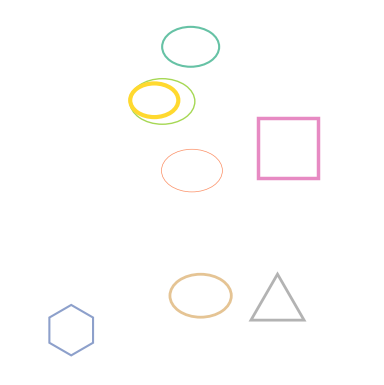[{"shape": "oval", "thickness": 1.5, "radius": 0.37, "center": [0.495, 0.878]}, {"shape": "oval", "thickness": 0.5, "radius": 0.4, "center": [0.499, 0.557]}, {"shape": "hexagon", "thickness": 1.5, "radius": 0.33, "center": [0.185, 0.142]}, {"shape": "square", "thickness": 2.5, "radius": 0.39, "center": [0.748, 0.615]}, {"shape": "oval", "thickness": 1, "radius": 0.42, "center": [0.422, 0.736]}, {"shape": "oval", "thickness": 3, "radius": 0.31, "center": [0.401, 0.74]}, {"shape": "oval", "thickness": 2, "radius": 0.4, "center": [0.521, 0.232]}, {"shape": "triangle", "thickness": 2, "radius": 0.4, "center": [0.721, 0.208]}]